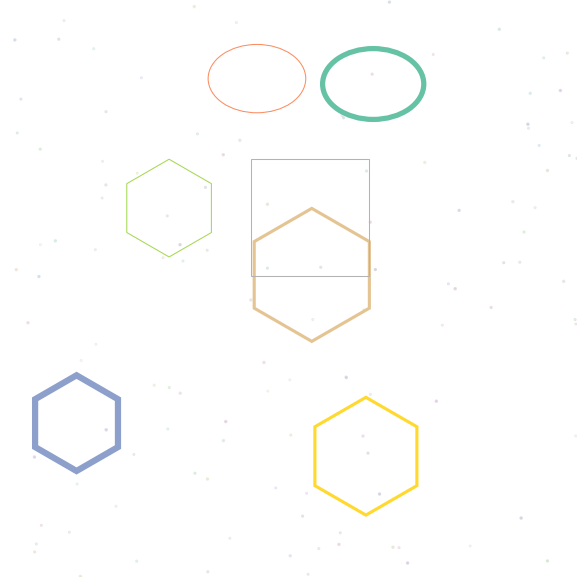[{"shape": "oval", "thickness": 2.5, "radius": 0.44, "center": [0.646, 0.854]}, {"shape": "oval", "thickness": 0.5, "radius": 0.42, "center": [0.445, 0.863]}, {"shape": "hexagon", "thickness": 3, "radius": 0.41, "center": [0.133, 0.266]}, {"shape": "hexagon", "thickness": 0.5, "radius": 0.42, "center": [0.293, 0.639]}, {"shape": "hexagon", "thickness": 1.5, "radius": 0.51, "center": [0.634, 0.209]}, {"shape": "hexagon", "thickness": 1.5, "radius": 0.58, "center": [0.54, 0.523]}, {"shape": "square", "thickness": 0.5, "radius": 0.51, "center": [0.537, 0.623]}]